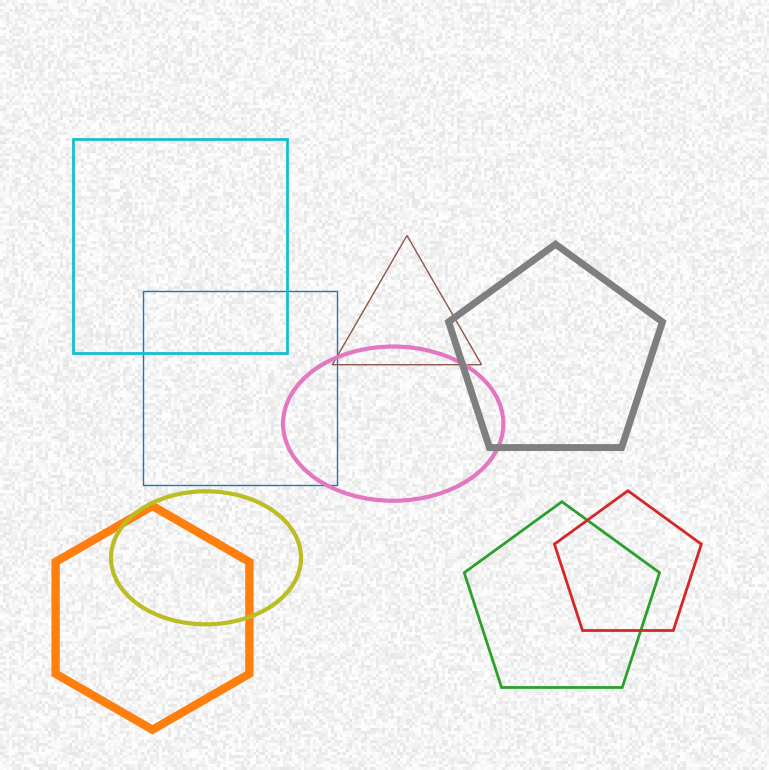[{"shape": "square", "thickness": 0.5, "radius": 0.63, "center": [0.312, 0.496]}, {"shape": "hexagon", "thickness": 3, "radius": 0.73, "center": [0.198, 0.198]}, {"shape": "pentagon", "thickness": 1, "radius": 0.67, "center": [0.73, 0.215]}, {"shape": "pentagon", "thickness": 1, "radius": 0.5, "center": [0.815, 0.262]}, {"shape": "triangle", "thickness": 0.5, "radius": 0.56, "center": [0.529, 0.582]}, {"shape": "oval", "thickness": 1.5, "radius": 0.72, "center": [0.511, 0.45]}, {"shape": "pentagon", "thickness": 2.5, "radius": 0.73, "center": [0.721, 0.537]}, {"shape": "oval", "thickness": 1.5, "radius": 0.62, "center": [0.268, 0.276]}, {"shape": "square", "thickness": 1, "radius": 0.7, "center": [0.234, 0.681]}]